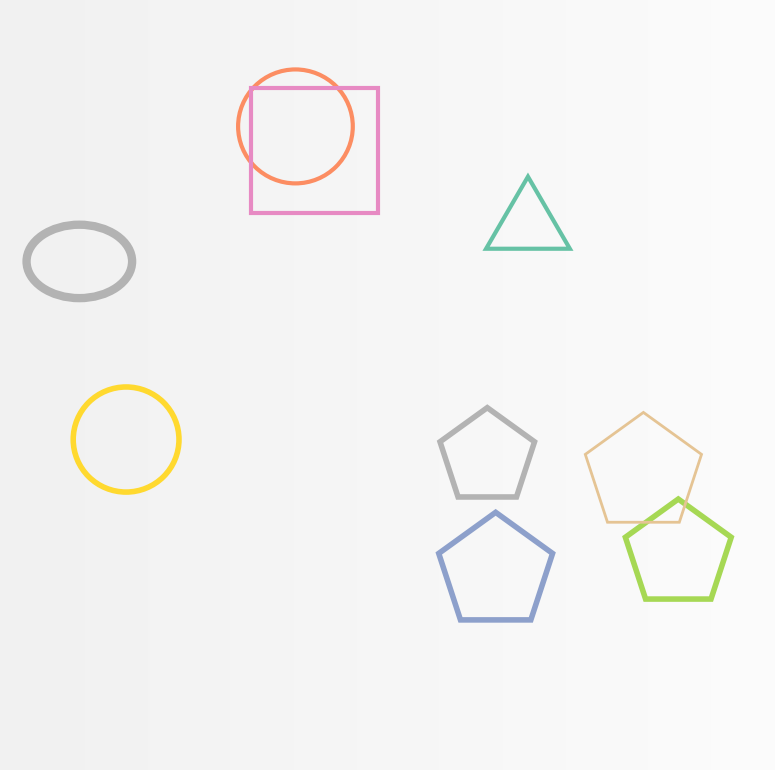[{"shape": "triangle", "thickness": 1.5, "radius": 0.31, "center": [0.681, 0.708]}, {"shape": "circle", "thickness": 1.5, "radius": 0.37, "center": [0.381, 0.836]}, {"shape": "pentagon", "thickness": 2, "radius": 0.39, "center": [0.64, 0.257]}, {"shape": "square", "thickness": 1.5, "radius": 0.41, "center": [0.406, 0.804]}, {"shape": "pentagon", "thickness": 2, "radius": 0.36, "center": [0.875, 0.28]}, {"shape": "circle", "thickness": 2, "radius": 0.34, "center": [0.163, 0.429]}, {"shape": "pentagon", "thickness": 1, "radius": 0.39, "center": [0.83, 0.386]}, {"shape": "oval", "thickness": 3, "radius": 0.34, "center": [0.102, 0.66]}, {"shape": "pentagon", "thickness": 2, "radius": 0.32, "center": [0.629, 0.406]}]